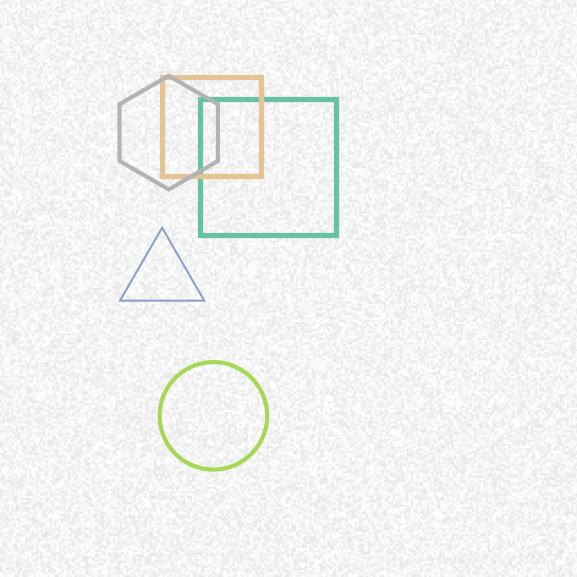[{"shape": "square", "thickness": 2.5, "radius": 0.59, "center": [0.465, 0.71]}, {"shape": "triangle", "thickness": 1, "radius": 0.42, "center": [0.281, 0.521]}, {"shape": "circle", "thickness": 2, "radius": 0.47, "center": [0.37, 0.279]}, {"shape": "square", "thickness": 2.5, "radius": 0.43, "center": [0.366, 0.78]}, {"shape": "hexagon", "thickness": 2, "radius": 0.49, "center": [0.292, 0.769]}]